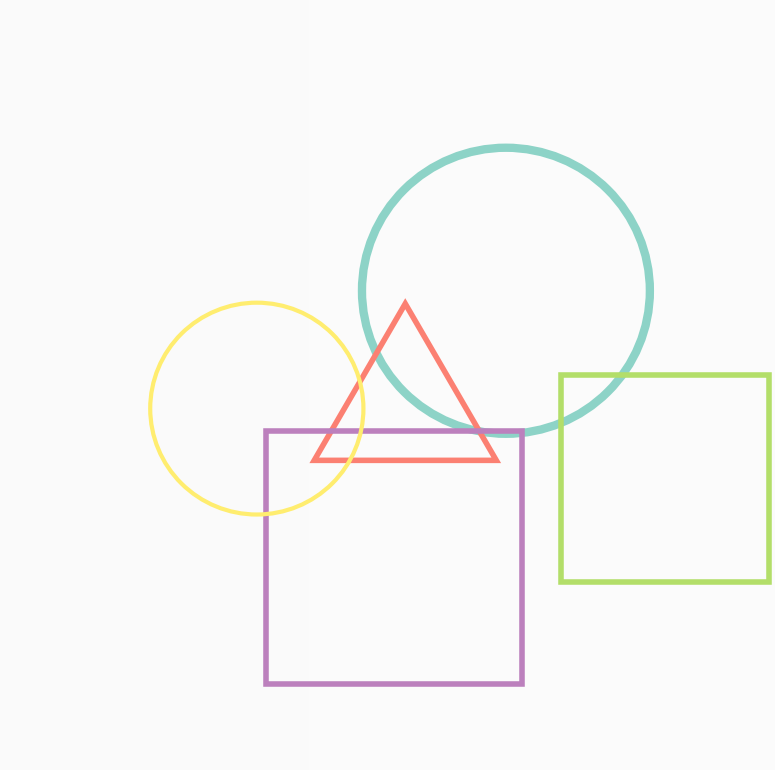[{"shape": "circle", "thickness": 3, "radius": 0.93, "center": [0.653, 0.622]}, {"shape": "triangle", "thickness": 2, "radius": 0.68, "center": [0.523, 0.47]}, {"shape": "square", "thickness": 2, "radius": 0.67, "center": [0.858, 0.379]}, {"shape": "square", "thickness": 2, "radius": 0.82, "center": [0.508, 0.276]}, {"shape": "circle", "thickness": 1.5, "radius": 0.69, "center": [0.331, 0.469]}]